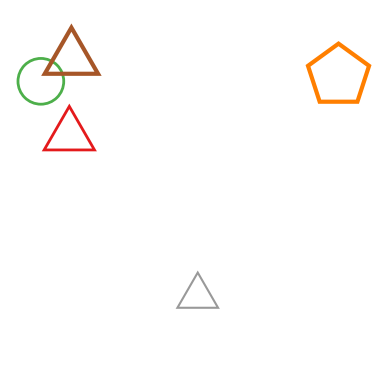[{"shape": "triangle", "thickness": 2, "radius": 0.38, "center": [0.18, 0.648]}, {"shape": "circle", "thickness": 2, "radius": 0.3, "center": [0.106, 0.789]}, {"shape": "pentagon", "thickness": 3, "radius": 0.42, "center": [0.879, 0.803]}, {"shape": "triangle", "thickness": 3, "radius": 0.4, "center": [0.185, 0.848]}, {"shape": "triangle", "thickness": 1.5, "radius": 0.3, "center": [0.514, 0.231]}]